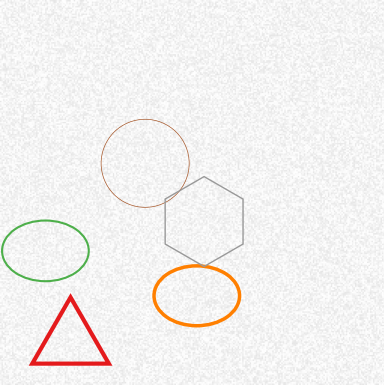[{"shape": "triangle", "thickness": 3, "radius": 0.57, "center": [0.183, 0.113]}, {"shape": "oval", "thickness": 1.5, "radius": 0.56, "center": [0.118, 0.348]}, {"shape": "oval", "thickness": 2.5, "radius": 0.56, "center": [0.511, 0.232]}, {"shape": "circle", "thickness": 0.5, "radius": 0.57, "center": [0.377, 0.576]}, {"shape": "hexagon", "thickness": 1, "radius": 0.58, "center": [0.53, 0.425]}]